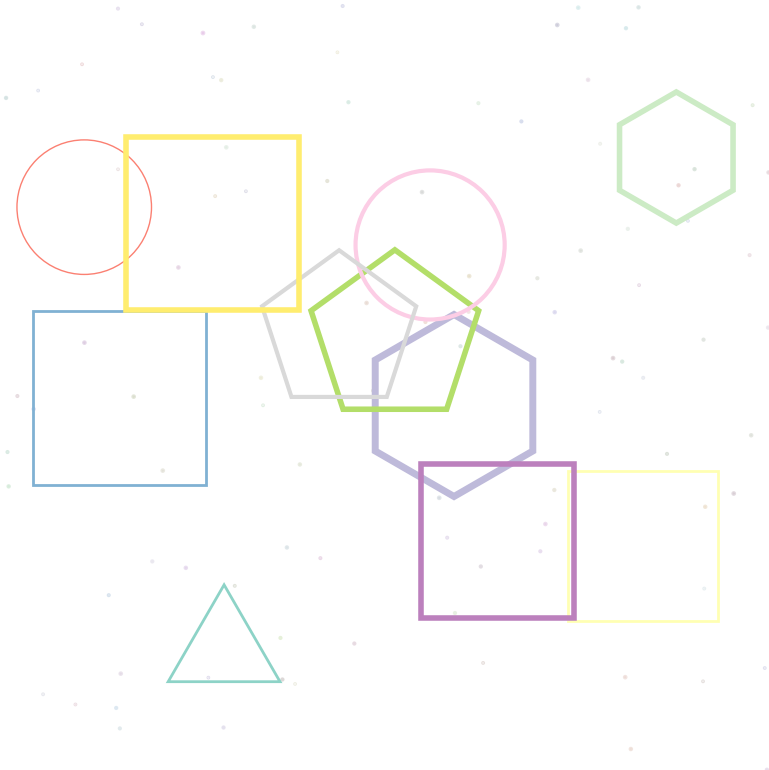[{"shape": "triangle", "thickness": 1, "radius": 0.42, "center": [0.291, 0.157]}, {"shape": "square", "thickness": 1, "radius": 0.49, "center": [0.836, 0.291]}, {"shape": "hexagon", "thickness": 2.5, "radius": 0.59, "center": [0.59, 0.473]}, {"shape": "circle", "thickness": 0.5, "radius": 0.44, "center": [0.109, 0.731]}, {"shape": "square", "thickness": 1, "radius": 0.56, "center": [0.155, 0.483]}, {"shape": "pentagon", "thickness": 2, "radius": 0.57, "center": [0.513, 0.561]}, {"shape": "circle", "thickness": 1.5, "radius": 0.48, "center": [0.559, 0.682]}, {"shape": "pentagon", "thickness": 1.5, "radius": 0.53, "center": [0.44, 0.57]}, {"shape": "square", "thickness": 2, "radius": 0.5, "center": [0.646, 0.297]}, {"shape": "hexagon", "thickness": 2, "radius": 0.43, "center": [0.878, 0.795]}, {"shape": "square", "thickness": 2, "radius": 0.56, "center": [0.276, 0.709]}]